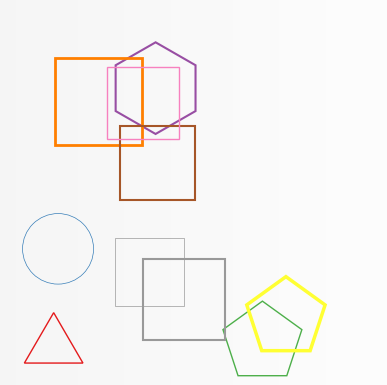[{"shape": "triangle", "thickness": 1, "radius": 0.44, "center": [0.138, 0.101]}, {"shape": "circle", "thickness": 0.5, "radius": 0.46, "center": [0.15, 0.354]}, {"shape": "pentagon", "thickness": 1, "radius": 0.54, "center": [0.677, 0.111]}, {"shape": "hexagon", "thickness": 1.5, "radius": 0.6, "center": [0.402, 0.771]}, {"shape": "square", "thickness": 2, "radius": 0.56, "center": [0.255, 0.736]}, {"shape": "pentagon", "thickness": 2.5, "radius": 0.53, "center": [0.738, 0.175]}, {"shape": "square", "thickness": 1.5, "radius": 0.48, "center": [0.407, 0.577]}, {"shape": "square", "thickness": 1, "radius": 0.47, "center": [0.369, 0.733]}, {"shape": "square", "thickness": 1.5, "radius": 0.53, "center": [0.474, 0.222]}, {"shape": "square", "thickness": 0.5, "radius": 0.44, "center": [0.386, 0.294]}]